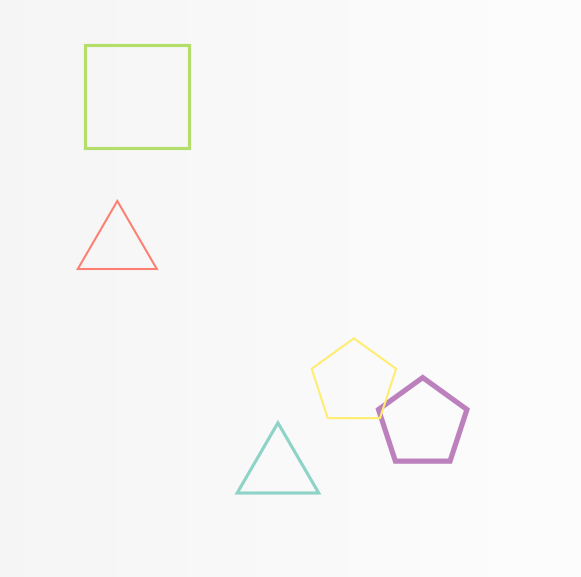[{"shape": "triangle", "thickness": 1.5, "radius": 0.41, "center": [0.478, 0.186]}, {"shape": "triangle", "thickness": 1, "radius": 0.39, "center": [0.202, 0.573]}, {"shape": "square", "thickness": 1.5, "radius": 0.45, "center": [0.236, 0.832]}, {"shape": "pentagon", "thickness": 2.5, "radius": 0.4, "center": [0.727, 0.265]}, {"shape": "pentagon", "thickness": 1, "radius": 0.38, "center": [0.609, 0.337]}]